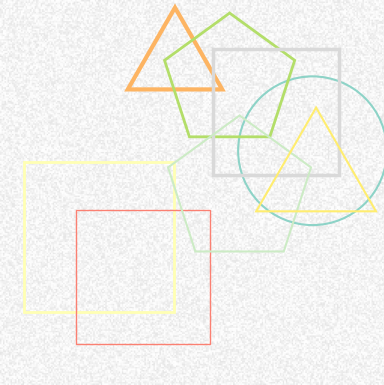[{"shape": "circle", "thickness": 1.5, "radius": 0.97, "center": [0.812, 0.608]}, {"shape": "square", "thickness": 2, "radius": 0.98, "center": [0.258, 0.385]}, {"shape": "square", "thickness": 1, "radius": 0.87, "center": [0.371, 0.281]}, {"shape": "triangle", "thickness": 3, "radius": 0.71, "center": [0.454, 0.839]}, {"shape": "pentagon", "thickness": 2, "radius": 0.89, "center": [0.596, 0.788]}, {"shape": "square", "thickness": 2.5, "radius": 0.82, "center": [0.717, 0.708]}, {"shape": "pentagon", "thickness": 1.5, "radius": 0.98, "center": [0.622, 0.505]}, {"shape": "triangle", "thickness": 1.5, "radius": 0.9, "center": [0.821, 0.541]}]